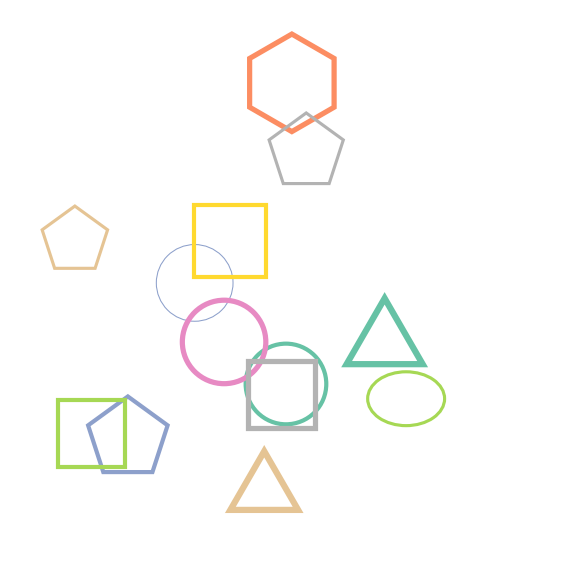[{"shape": "circle", "thickness": 2, "radius": 0.35, "center": [0.495, 0.334]}, {"shape": "triangle", "thickness": 3, "radius": 0.38, "center": [0.666, 0.407]}, {"shape": "hexagon", "thickness": 2.5, "radius": 0.42, "center": [0.505, 0.856]}, {"shape": "pentagon", "thickness": 2, "radius": 0.36, "center": [0.221, 0.24]}, {"shape": "circle", "thickness": 0.5, "radius": 0.33, "center": [0.337, 0.509]}, {"shape": "circle", "thickness": 2.5, "radius": 0.36, "center": [0.388, 0.407]}, {"shape": "oval", "thickness": 1.5, "radius": 0.33, "center": [0.703, 0.309]}, {"shape": "square", "thickness": 2, "radius": 0.29, "center": [0.158, 0.248]}, {"shape": "square", "thickness": 2, "radius": 0.31, "center": [0.398, 0.582]}, {"shape": "triangle", "thickness": 3, "radius": 0.34, "center": [0.458, 0.15]}, {"shape": "pentagon", "thickness": 1.5, "radius": 0.3, "center": [0.13, 0.583]}, {"shape": "pentagon", "thickness": 1.5, "radius": 0.34, "center": [0.53, 0.736]}, {"shape": "square", "thickness": 2.5, "radius": 0.29, "center": [0.487, 0.316]}]